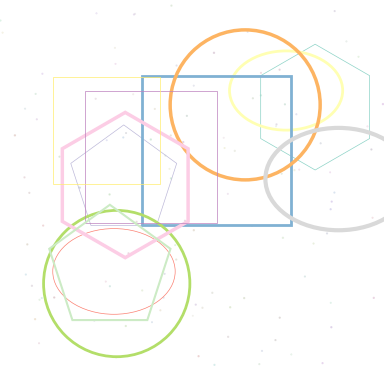[{"shape": "hexagon", "thickness": 0.5, "radius": 0.82, "center": [0.819, 0.722]}, {"shape": "oval", "thickness": 2, "radius": 0.73, "center": [0.743, 0.765]}, {"shape": "pentagon", "thickness": 0.5, "radius": 0.72, "center": [0.321, 0.531]}, {"shape": "oval", "thickness": 0.5, "radius": 0.79, "center": [0.296, 0.295]}, {"shape": "square", "thickness": 2, "radius": 0.97, "center": [0.562, 0.608]}, {"shape": "circle", "thickness": 2.5, "radius": 0.97, "center": [0.637, 0.728]}, {"shape": "circle", "thickness": 2, "radius": 0.95, "center": [0.303, 0.264]}, {"shape": "hexagon", "thickness": 2.5, "radius": 0.94, "center": [0.325, 0.519]}, {"shape": "oval", "thickness": 3, "radius": 0.95, "center": [0.879, 0.535]}, {"shape": "square", "thickness": 0.5, "radius": 0.86, "center": [0.392, 0.592]}, {"shape": "pentagon", "thickness": 1.5, "radius": 0.83, "center": [0.285, 0.303]}, {"shape": "square", "thickness": 0.5, "radius": 0.7, "center": [0.277, 0.662]}]